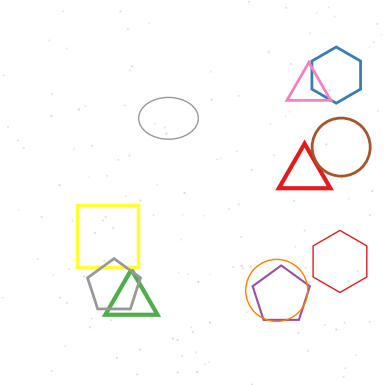[{"shape": "hexagon", "thickness": 1, "radius": 0.4, "center": [0.883, 0.321]}, {"shape": "triangle", "thickness": 3, "radius": 0.39, "center": [0.791, 0.55]}, {"shape": "hexagon", "thickness": 2, "radius": 0.36, "center": [0.873, 0.805]}, {"shape": "triangle", "thickness": 3, "radius": 0.39, "center": [0.341, 0.222]}, {"shape": "pentagon", "thickness": 1.5, "radius": 0.39, "center": [0.731, 0.232]}, {"shape": "circle", "thickness": 1, "radius": 0.4, "center": [0.719, 0.246]}, {"shape": "square", "thickness": 2.5, "radius": 0.4, "center": [0.279, 0.387]}, {"shape": "circle", "thickness": 2, "radius": 0.38, "center": [0.886, 0.618]}, {"shape": "triangle", "thickness": 2, "radius": 0.33, "center": [0.802, 0.772]}, {"shape": "oval", "thickness": 1, "radius": 0.39, "center": [0.438, 0.693]}, {"shape": "pentagon", "thickness": 2, "radius": 0.36, "center": [0.296, 0.256]}]